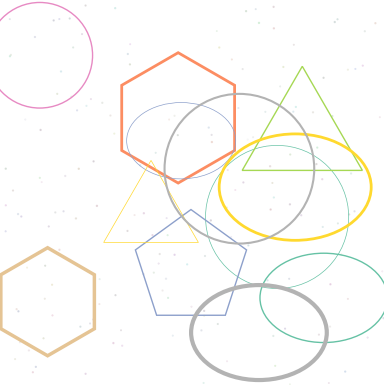[{"shape": "oval", "thickness": 1, "radius": 0.83, "center": [0.841, 0.226]}, {"shape": "circle", "thickness": 0.5, "radius": 0.93, "center": [0.72, 0.436]}, {"shape": "hexagon", "thickness": 2, "radius": 0.85, "center": [0.463, 0.694]}, {"shape": "oval", "thickness": 0.5, "radius": 0.71, "center": [0.471, 0.634]}, {"shape": "pentagon", "thickness": 1, "radius": 0.76, "center": [0.496, 0.304]}, {"shape": "circle", "thickness": 1, "radius": 0.69, "center": [0.103, 0.856]}, {"shape": "triangle", "thickness": 1, "radius": 0.9, "center": [0.785, 0.648]}, {"shape": "triangle", "thickness": 0.5, "radius": 0.71, "center": [0.392, 0.441]}, {"shape": "oval", "thickness": 2, "radius": 0.99, "center": [0.767, 0.514]}, {"shape": "hexagon", "thickness": 2.5, "radius": 0.7, "center": [0.124, 0.216]}, {"shape": "oval", "thickness": 3, "radius": 0.88, "center": [0.673, 0.136]}, {"shape": "circle", "thickness": 1.5, "radius": 0.97, "center": [0.622, 0.562]}]